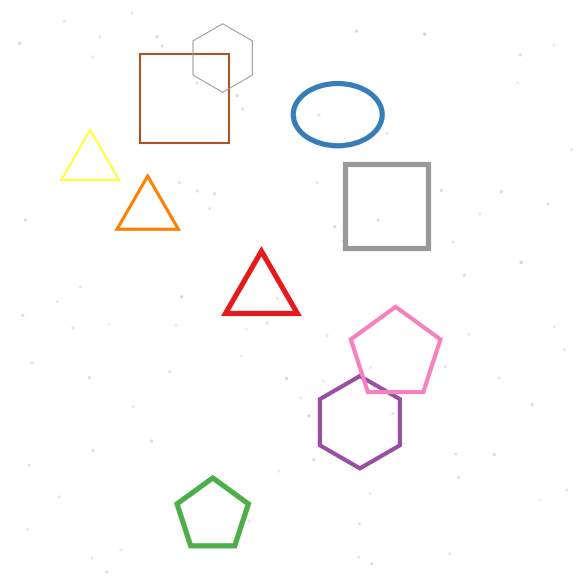[{"shape": "triangle", "thickness": 2.5, "radius": 0.36, "center": [0.453, 0.492]}, {"shape": "oval", "thickness": 2.5, "radius": 0.39, "center": [0.585, 0.801]}, {"shape": "pentagon", "thickness": 2.5, "radius": 0.32, "center": [0.368, 0.107]}, {"shape": "hexagon", "thickness": 2, "radius": 0.4, "center": [0.623, 0.268]}, {"shape": "triangle", "thickness": 1.5, "radius": 0.31, "center": [0.256, 0.633]}, {"shape": "triangle", "thickness": 1, "radius": 0.29, "center": [0.156, 0.716]}, {"shape": "square", "thickness": 1, "radius": 0.39, "center": [0.32, 0.828]}, {"shape": "pentagon", "thickness": 2, "radius": 0.41, "center": [0.685, 0.386]}, {"shape": "square", "thickness": 2.5, "radius": 0.36, "center": [0.669, 0.642]}, {"shape": "hexagon", "thickness": 0.5, "radius": 0.3, "center": [0.386, 0.899]}]